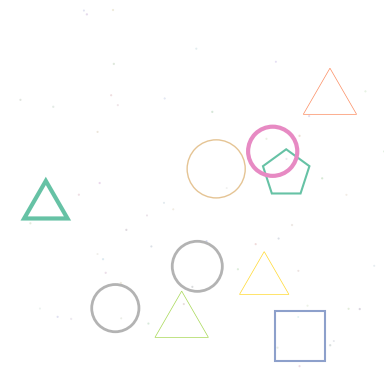[{"shape": "pentagon", "thickness": 1.5, "radius": 0.32, "center": [0.743, 0.549]}, {"shape": "triangle", "thickness": 3, "radius": 0.33, "center": [0.119, 0.465]}, {"shape": "triangle", "thickness": 0.5, "radius": 0.4, "center": [0.857, 0.743]}, {"shape": "square", "thickness": 1.5, "radius": 0.32, "center": [0.78, 0.128]}, {"shape": "circle", "thickness": 3, "radius": 0.32, "center": [0.708, 0.607]}, {"shape": "triangle", "thickness": 0.5, "radius": 0.4, "center": [0.472, 0.164]}, {"shape": "triangle", "thickness": 0.5, "radius": 0.37, "center": [0.686, 0.272]}, {"shape": "circle", "thickness": 1, "radius": 0.38, "center": [0.561, 0.561]}, {"shape": "circle", "thickness": 2, "radius": 0.33, "center": [0.512, 0.308]}, {"shape": "circle", "thickness": 2, "radius": 0.31, "center": [0.3, 0.2]}]